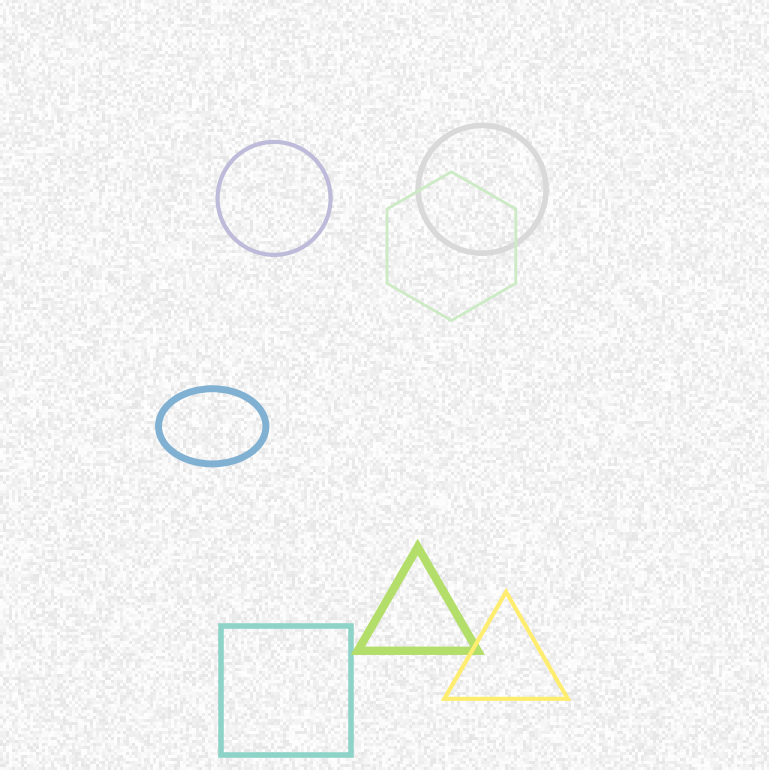[{"shape": "square", "thickness": 2, "radius": 0.42, "center": [0.372, 0.103]}, {"shape": "circle", "thickness": 1.5, "radius": 0.37, "center": [0.356, 0.742]}, {"shape": "oval", "thickness": 2.5, "radius": 0.35, "center": [0.276, 0.446]}, {"shape": "triangle", "thickness": 3, "radius": 0.45, "center": [0.543, 0.2]}, {"shape": "circle", "thickness": 2, "radius": 0.41, "center": [0.626, 0.754]}, {"shape": "hexagon", "thickness": 1, "radius": 0.48, "center": [0.586, 0.68]}, {"shape": "triangle", "thickness": 1.5, "radius": 0.46, "center": [0.657, 0.139]}]